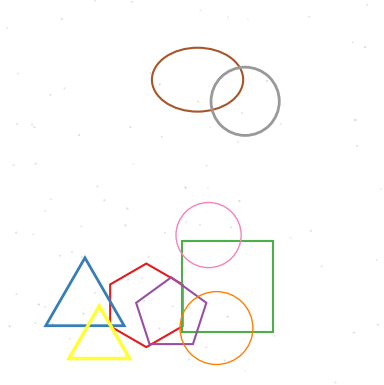[{"shape": "hexagon", "thickness": 1.5, "radius": 0.54, "center": [0.38, 0.207]}, {"shape": "triangle", "thickness": 2, "radius": 0.59, "center": [0.221, 0.213]}, {"shape": "square", "thickness": 1.5, "radius": 0.59, "center": [0.591, 0.255]}, {"shape": "pentagon", "thickness": 1.5, "radius": 0.48, "center": [0.445, 0.184]}, {"shape": "circle", "thickness": 1, "radius": 0.47, "center": [0.562, 0.148]}, {"shape": "triangle", "thickness": 2.5, "radius": 0.45, "center": [0.258, 0.114]}, {"shape": "oval", "thickness": 1.5, "radius": 0.59, "center": [0.513, 0.793]}, {"shape": "circle", "thickness": 1, "radius": 0.42, "center": [0.542, 0.389]}, {"shape": "circle", "thickness": 2, "radius": 0.44, "center": [0.637, 0.737]}]